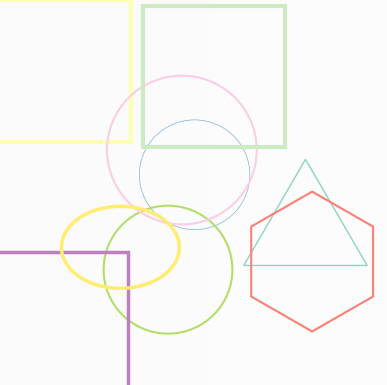[{"shape": "triangle", "thickness": 1, "radius": 0.92, "center": [0.788, 0.402]}, {"shape": "square", "thickness": 3, "radius": 0.93, "center": [0.153, 0.816]}, {"shape": "hexagon", "thickness": 1.5, "radius": 0.91, "center": [0.806, 0.321]}, {"shape": "circle", "thickness": 0.5, "radius": 0.71, "center": [0.502, 0.546]}, {"shape": "circle", "thickness": 1.5, "radius": 0.83, "center": [0.434, 0.3]}, {"shape": "circle", "thickness": 1.5, "radius": 0.97, "center": [0.469, 0.61]}, {"shape": "square", "thickness": 2.5, "radius": 0.94, "center": [0.142, 0.158]}, {"shape": "square", "thickness": 3, "radius": 0.91, "center": [0.552, 0.801]}, {"shape": "oval", "thickness": 2.5, "radius": 0.76, "center": [0.311, 0.358]}]